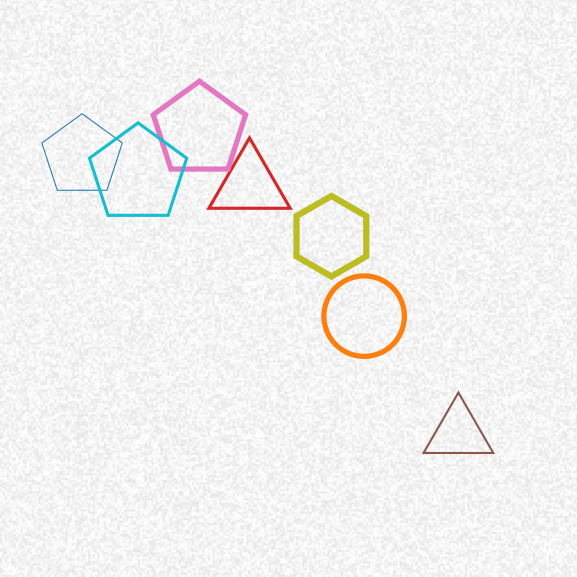[{"shape": "pentagon", "thickness": 0.5, "radius": 0.37, "center": [0.142, 0.729]}, {"shape": "circle", "thickness": 2.5, "radius": 0.35, "center": [0.631, 0.452]}, {"shape": "triangle", "thickness": 1.5, "radius": 0.41, "center": [0.432, 0.679]}, {"shape": "triangle", "thickness": 1, "radius": 0.35, "center": [0.794, 0.25]}, {"shape": "pentagon", "thickness": 2.5, "radius": 0.42, "center": [0.345, 0.774]}, {"shape": "hexagon", "thickness": 3, "radius": 0.35, "center": [0.574, 0.59]}, {"shape": "pentagon", "thickness": 1.5, "radius": 0.44, "center": [0.239, 0.698]}]